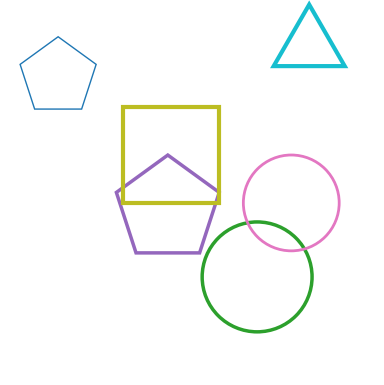[{"shape": "pentagon", "thickness": 1, "radius": 0.52, "center": [0.151, 0.801]}, {"shape": "circle", "thickness": 2.5, "radius": 0.71, "center": [0.668, 0.281]}, {"shape": "pentagon", "thickness": 2.5, "radius": 0.7, "center": [0.436, 0.457]}, {"shape": "circle", "thickness": 2, "radius": 0.62, "center": [0.757, 0.473]}, {"shape": "square", "thickness": 3, "radius": 0.63, "center": [0.445, 0.598]}, {"shape": "triangle", "thickness": 3, "radius": 0.53, "center": [0.803, 0.882]}]